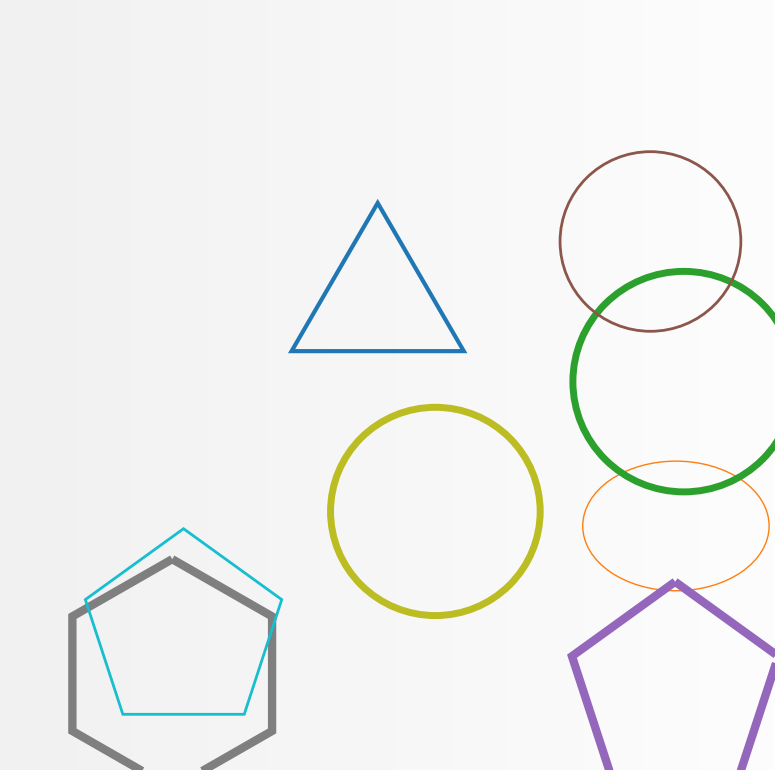[{"shape": "triangle", "thickness": 1.5, "radius": 0.64, "center": [0.487, 0.608]}, {"shape": "oval", "thickness": 0.5, "radius": 0.6, "center": [0.872, 0.317]}, {"shape": "circle", "thickness": 2.5, "radius": 0.72, "center": [0.882, 0.504]}, {"shape": "pentagon", "thickness": 3, "radius": 0.7, "center": [0.871, 0.104]}, {"shape": "circle", "thickness": 1, "radius": 0.58, "center": [0.839, 0.686]}, {"shape": "hexagon", "thickness": 3, "radius": 0.74, "center": [0.222, 0.125]}, {"shape": "circle", "thickness": 2.5, "radius": 0.68, "center": [0.562, 0.336]}, {"shape": "pentagon", "thickness": 1, "radius": 0.67, "center": [0.237, 0.18]}]